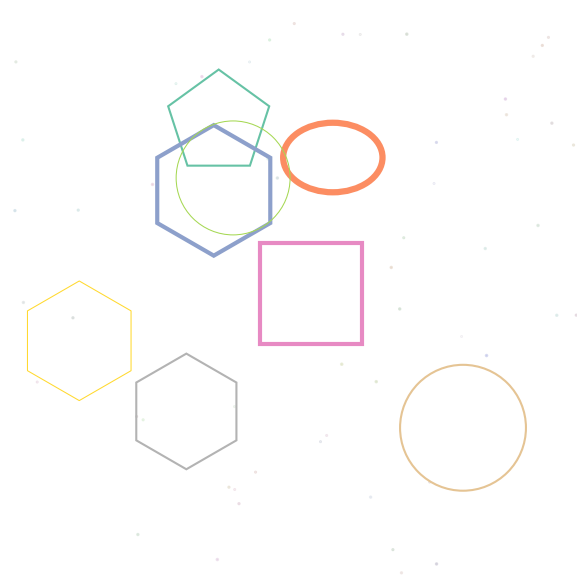[{"shape": "pentagon", "thickness": 1, "radius": 0.46, "center": [0.379, 0.787]}, {"shape": "oval", "thickness": 3, "radius": 0.43, "center": [0.576, 0.726]}, {"shape": "hexagon", "thickness": 2, "radius": 0.57, "center": [0.37, 0.669]}, {"shape": "square", "thickness": 2, "radius": 0.44, "center": [0.539, 0.491]}, {"shape": "circle", "thickness": 0.5, "radius": 0.49, "center": [0.404, 0.691]}, {"shape": "hexagon", "thickness": 0.5, "radius": 0.52, "center": [0.137, 0.409]}, {"shape": "circle", "thickness": 1, "radius": 0.54, "center": [0.802, 0.258]}, {"shape": "hexagon", "thickness": 1, "radius": 0.5, "center": [0.323, 0.287]}]